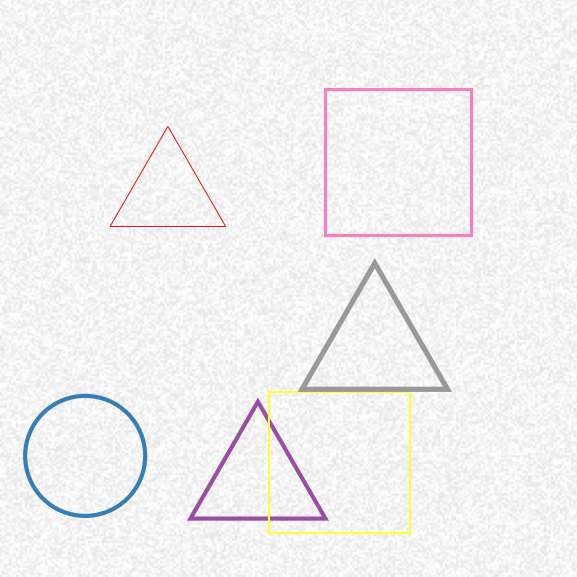[{"shape": "triangle", "thickness": 0.5, "radius": 0.58, "center": [0.291, 0.665]}, {"shape": "circle", "thickness": 2, "radius": 0.52, "center": [0.147, 0.21]}, {"shape": "triangle", "thickness": 2, "radius": 0.67, "center": [0.447, 0.169]}, {"shape": "square", "thickness": 1, "radius": 0.61, "center": [0.588, 0.199]}, {"shape": "square", "thickness": 1.5, "radius": 0.63, "center": [0.688, 0.718]}, {"shape": "triangle", "thickness": 2.5, "radius": 0.73, "center": [0.649, 0.398]}]